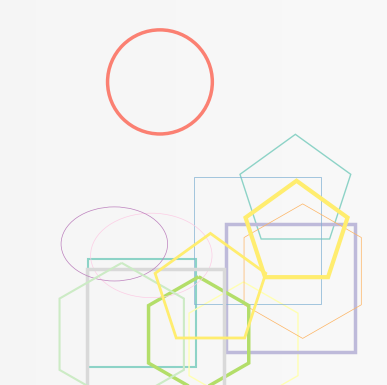[{"shape": "pentagon", "thickness": 1, "radius": 0.75, "center": [0.762, 0.501]}, {"shape": "square", "thickness": 1.5, "radius": 0.7, "center": [0.367, 0.187]}, {"shape": "hexagon", "thickness": 1, "radius": 0.81, "center": [0.628, 0.105]}, {"shape": "square", "thickness": 2.5, "radius": 0.83, "center": [0.749, 0.252]}, {"shape": "circle", "thickness": 2.5, "radius": 0.68, "center": [0.413, 0.787]}, {"shape": "square", "thickness": 0.5, "radius": 0.82, "center": [0.665, 0.376]}, {"shape": "hexagon", "thickness": 0.5, "radius": 0.87, "center": [0.781, 0.296]}, {"shape": "hexagon", "thickness": 2.5, "radius": 0.75, "center": [0.513, 0.132]}, {"shape": "oval", "thickness": 0.5, "radius": 0.78, "center": [0.39, 0.337]}, {"shape": "square", "thickness": 2.5, "radius": 0.88, "center": [0.401, 0.125]}, {"shape": "oval", "thickness": 0.5, "radius": 0.69, "center": [0.295, 0.366]}, {"shape": "hexagon", "thickness": 1.5, "radius": 0.93, "center": [0.314, 0.132]}, {"shape": "pentagon", "thickness": 2, "radius": 0.75, "center": [0.543, 0.244]}, {"shape": "pentagon", "thickness": 3, "radius": 0.69, "center": [0.765, 0.392]}]